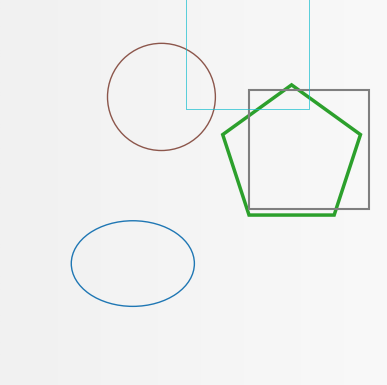[{"shape": "oval", "thickness": 1, "radius": 0.79, "center": [0.343, 0.315]}, {"shape": "pentagon", "thickness": 2.5, "radius": 0.93, "center": [0.752, 0.593]}, {"shape": "circle", "thickness": 1, "radius": 0.7, "center": [0.417, 0.748]}, {"shape": "square", "thickness": 1.5, "radius": 0.78, "center": [0.797, 0.611]}, {"shape": "square", "thickness": 0.5, "radius": 0.79, "center": [0.638, 0.877]}]